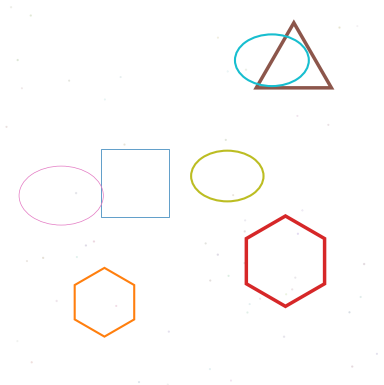[{"shape": "square", "thickness": 0.5, "radius": 0.44, "center": [0.351, 0.525]}, {"shape": "hexagon", "thickness": 1.5, "radius": 0.45, "center": [0.271, 0.215]}, {"shape": "hexagon", "thickness": 2.5, "radius": 0.59, "center": [0.741, 0.322]}, {"shape": "triangle", "thickness": 2.5, "radius": 0.56, "center": [0.763, 0.828]}, {"shape": "oval", "thickness": 0.5, "radius": 0.55, "center": [0.159, 0.492]}, {"shape": "oval", "thickness": 1.5, "radius": 0.47, "center": [0.59, 0.543]}, {"shape": "oval", "thickness": 1.5, "radius": 0.48, "center": [0.706, 0.844]}]